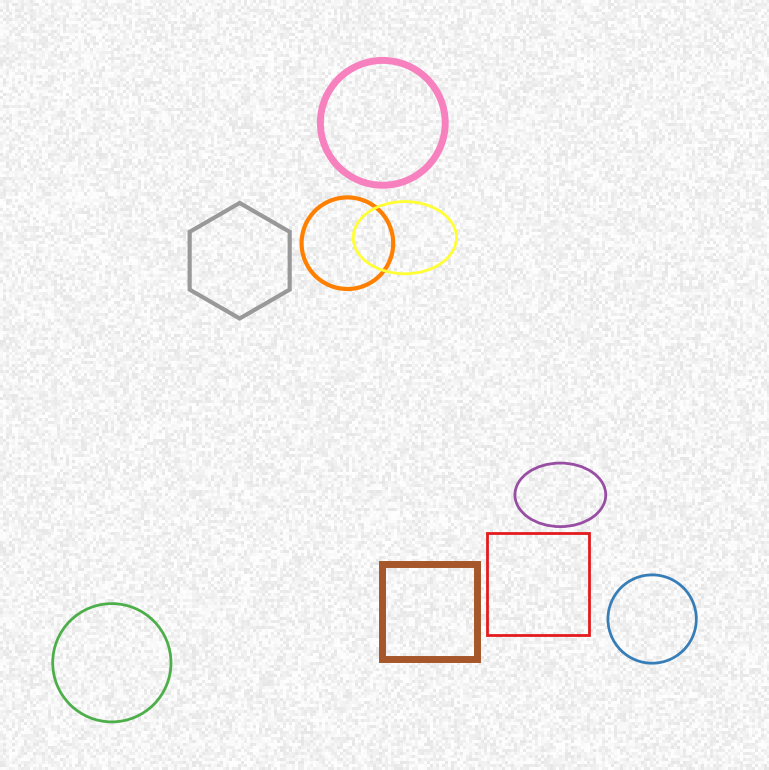[{"shape": "square", "thickness": 1, "radius": 0.33, "center": [0.699, 0.241]}, {"shape": "circle", "thickness": 1, "radius": 0.29, "center": [0.847, 0.196]}, {"shape": "circle", "thickness": 1, "radius": 0.38, "center": [0.145, 0.139]}, {"shape": "oval", "thickness": 1, "radius": 0.29, "center": [0.728, 0.357]}, {"shape": "circle", "thickness": 1.5, "radius": 0.3, "center": [0.451, 0.684]}, {"shape": "oval", "thickness": 1, "radius": 0.34, "center": [0.526, 0.691]}, {"shape": "square", "thickness": 2.5, "radius": 0.31, "center": [0.558, 0.206]}, {"shape": "circle", "thickness": 2.5, "radius": 0.41, "center": [0.497, 0.84]}, {"shape": "hexagon", "thickness": 1.5, "radius": 0.38, "center": [0.311, 0.661]}]